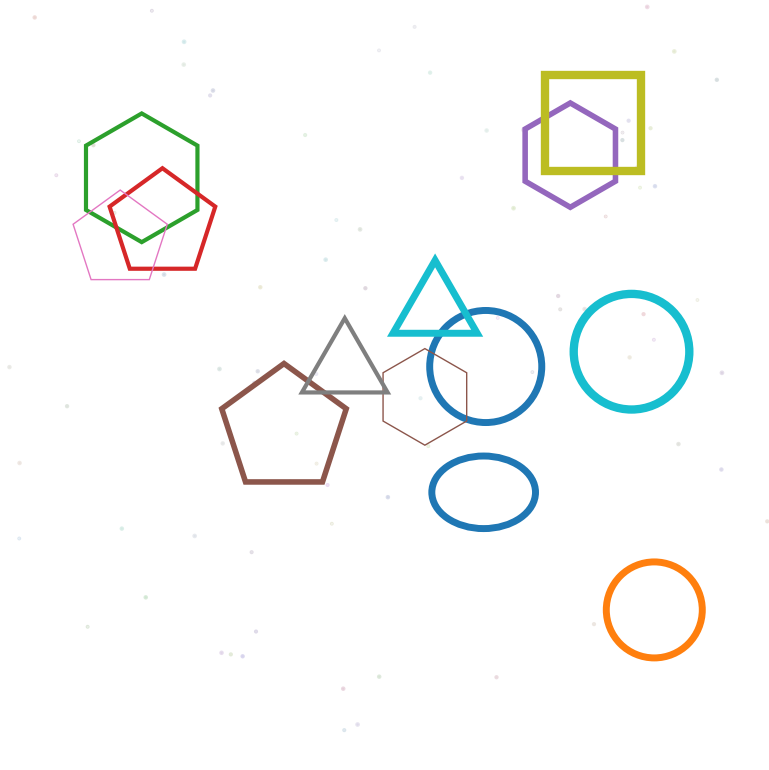[{"shape": "oval", "thickness": 2.5, "radius": 0.34, "center": [0.628, 0.361]}, {"shape": "circle", "thickness": 2.5, "radius": 0.36, "center": [0.631, 0.524]}, {"shape": "circle", "thickness": 2.5, "radius": 0.31, "center": [0.85, 0.208]}, {"shape": "hexagon", "thickness": 1.5, "radius": 0.42, "center": [0.184, 0.769]}, {"shape": "pentagon", "thickness": 1.5, "radius": 0.36, "center": [0.211, 0.709]}, {"shape": "hexagon", "thickness": 2, "radius": 0.34, "center": [0.741, 0.799]}, {"shape": "pentagon", "thickness": 2, "radius": 0.43, "center": [0.369, 0.443]}, {"shape": "hexagon", "thickness": 0.5, "radius": 0.31, "center": [0.552, 0.485]}, {"shape": "pentagon", "thickness": 0.5, "radius": 0.32, "center": [0.156, 0.689]}, {"shape": "triangle", "thickness": 1.5, "radius": 0.32, "center": [0.448, 0.522]}, {"shape": "square", "thickness": 3, "radius": 0.31, "center": [0.771, 0.84]}, {"shape": "circle", "thickness": 3, "radius": 0.38, "center": [0.82, 0.543]}, {"shape": "triangle", "thickness": 2.5, "radius": 0.32, "center": [0.565, 0.599]}]